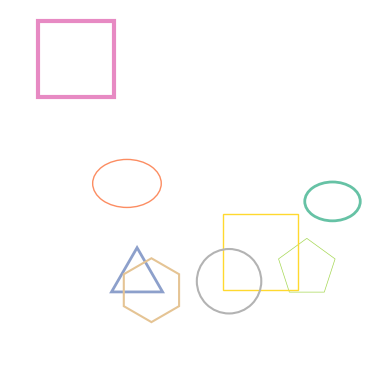[{"shape": "oval", "thickness": 2, "radius": 0.36, "center": [0.864, 0.477]}, {"shape": "oval", "thickness": 1, "radius": 0.45, "center": [0.33, 0.524]}, {"shape": "triangle", "thickness": 2, "radius": 0.38, "center": [0.356, 0.28]}, {"shape": "square", "thickness": 3, "radius": 0.5, "center": [0.197, 0.847]}, {"shape": "pentagon", "thickness": 0.5, "radius": 0.39, "center": [0.797, 0.304]}, {"shape": "square", "thickness": 1, "radius": 0.49, "center": [0.677, 0.345]}, {"shape": "hexagon", "thickness": 1.5, "radius": 0.41, "center": [0.393, 0.246]}, {"shape": "circle", "thickness": 1.5, "radius": 0.42, "center": [0.595, 0.27]}]